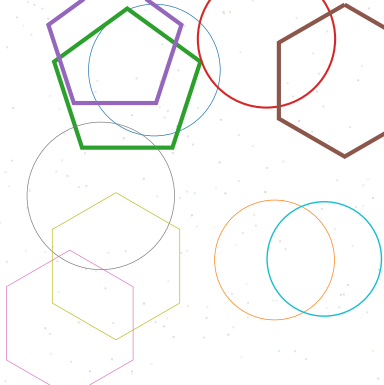[{"shape": "circle", "thickness": 0.5, "radius": 0.86, "center": [0.401, 0.818]}, {"shape": "circle", "thickness": 0.5, "radius": 0.78, "center": [0.713, 0.325]}, {"shape": "pentagon", "thickness": 3, "radius": 1.0, "center": [0.33, 0.778]}, {"shape": "circle", "thickness": 1.5, "radius": 0.89, "center": [0.692, 0.899]}, {"shape": "pentagon", "thickness": 3, "radius": 0.91, "center": [0.299, 0.879]}, {"shape": "hexagon", "thickness": 3, "radius": 0.99, "center": [0.895, 0.791]}, {"shape": "hexagon", "thickness": 0.5, "radius": 0.95, "center": [0.181, 0.16]}, {"shape": "circle", "thickness": 0.5, "radius": 0.96, "center": [0.262, 0.491]}, {"shape": "hexagon", "thickness": 0.5, "radius": 0.96, "center": [0.301, 0.308]}, {"shape": "circle", "thickness": 1, "radius": 0.74, "center": [0.842, 0.327]}]